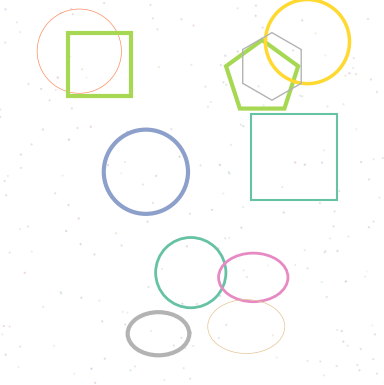[{"shape": "circle", "thickness": 2, "radius": 0.46, "center": [0.496, 0.292]}, {"shape": "square", "thickness": 1.5, "radius": 0.56, "center": [0.763, 0.592]}, {"shape": "circle", "thickness": 0.5, "radius": 0.55, "center": [0.206, 0.867]}, {"shape": "circle", "thickness": 3, "radius": 0.55, "center": [0.379, 0.554]}, {"shape": "oval", "thickness": 2, "radius": 0.45, "center": [0.658, 0.279]}, {"shape": "pentagon", "thickness": 3, "radius": 0.49, "center": [0.681, 0.798]}, {"shape": "square", "thickness": 3, "radius": 0.41, "center": [0.259, 0.833]}, {"shape": "circle", "thickness": 2.5, "radius": 0.55, "center": [0.799, 0.892]}, {"shape": "oval", "thickness": 0.5, "radius": 0.5, "center": [0.64, 0.152]}, {"shape": "oval", "thickness": 3, "radius": 0.4, "center": [0.412, 0.133]}, {"shape": "hexagon", "thickness": 1, "radius": 0.44, "center": [0.706, 0.828]}]